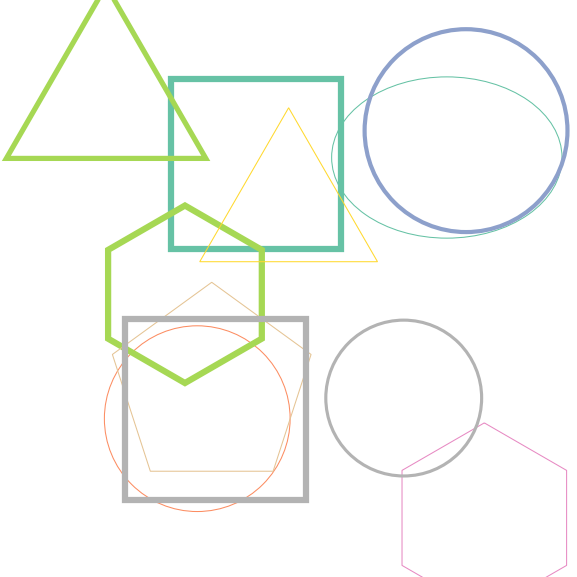[{"shape": "oval", "thickness": 0.5, "radius": 1.0, "center": [0.774, 0.726]}, {"shape": "square", "thickness": 3, "radius": 0.74, "center": [0.443, 0.715]}, {"shape": "circle", "thickness": 0.5, "radius": 0.8, "center": [0.342, 0.274]}, {"shape": "circle", "thickness": 2, "radius": 0.88, "center": [0.807, 0.773]}, {"shape": "hexagon", "thickness": 0.5, "radius": 0.82, "center": [0.839, 0.102]}, {"shape": "triangle", "thickness": 2.5, "radius": 1.0, "center": [0.184, 0.825]}, {"shape": "hexagon", "thickness": 3, "radius": 0.77, "center": [0.32, 0.49]}, {"shape": "triangle", "thickness": 0.5, "radius": 0.89, "center": [0.5, 0.635]}, {"shape": "pentagon", "thickness": 0.5, "radius": 0.9, "center": [0.367, 0.329]}, {"shape": "circle", "thickness": 1.5, "radius": 0.67, "center": [0.699, 0.31]}, {"shape": "square", "thickness": 3, "radius": 0.79, "center": [0.373, 0.29]}]